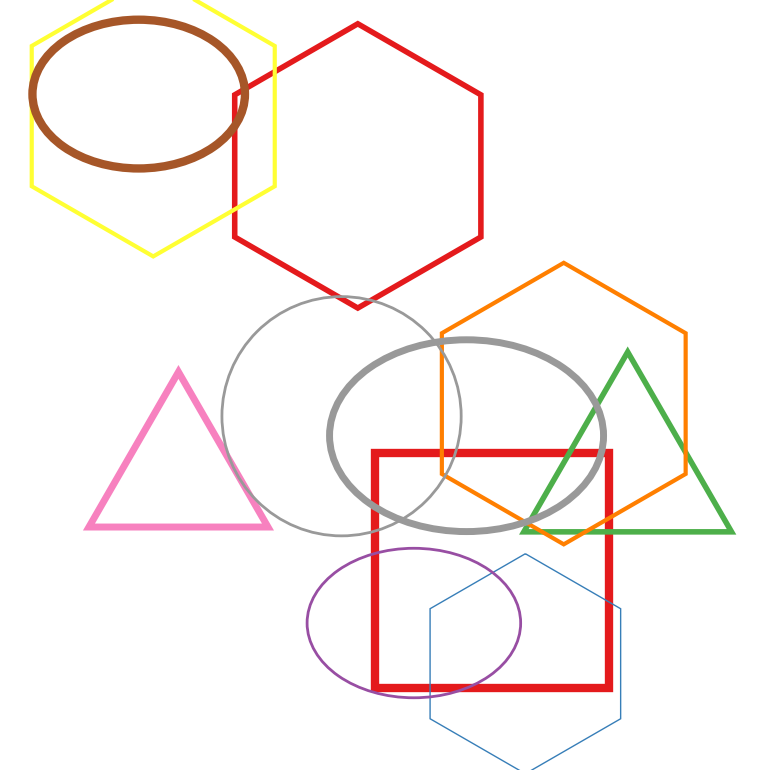[{"shape": "hexagon", "thickness": 2, "radius": 0.92, "center": [0.465, 0.785]}, {"shape": "square", "thickness": 3, "radius": 0.76, "center": [0.639, 0.259]}, {"shape": "hexagon", "thickness": 0.5, "radius": 0.71, "center": [0.682, 0.138]}, {"shape": "triangle", "thickness": 2, "radius": 0.78, "center": [0.815, 0.387]}, {"shape": "oval", "thickness": 1, "radius": 0.69, "center": [0.538, 0.191]}, {"shape": "hexagon", "thickness": 1.5, "radius": 0.91, "center": [0.732, 0.476]}, {"shape": "hexagon", "thickness": 1.5, "radius": 0.91, "center": [0.199, 0.849]}, {"shape": "oval", "thickness": 3, "radius": 0.69, "center": [0.18, 0.878]}, {"shape": "triangle", "thickness": 2.5, "radius": 0.67, "center": [0.232, 0.383]}, {"shape": "oval", "thickness": 2.5, "radius": 0.89, "center": [0.606, 0.434]}, {"shape": "circle", "thickness": 1, "radius": 0.78, "center": [0.444, 0.459]}]